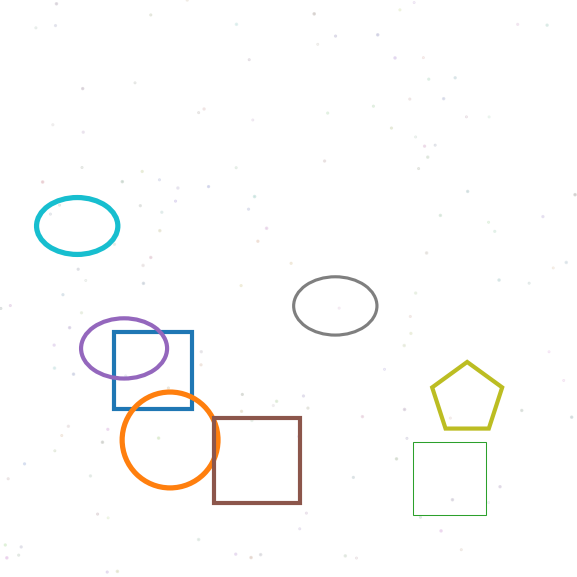[{"shape": "square", "thickness": 2, "radius": 0.34, "center": [0.265, 0.358]}, {"shape": "circle", "thickness": 2.5, "radius": 0.42, "center": [0.295, 0.237]}, {"shape": "square", "thickness": 0.5, "radius": 0.32, "center": [0.779, 0.17]}, {"shape": "oval", "thickness": 2, "radius": 0.37, "center": [0.215, 0.396]}, {"shape": "square", "thickness": 2, "radius": 0.37, "center": [0.445, 0.202]}, {"shape": "oval", "thickness": 1.5, "radius": 0.36, "center": [0.581, 0.469]}, {"shape": "pentagon", "thickness": 2, "radius": 0.32, "center": [0.809, 0.309]}, {"shape": "oval", "thickness": 2.5, "radius": 0.35, "center": [0.134, 0.608]}]